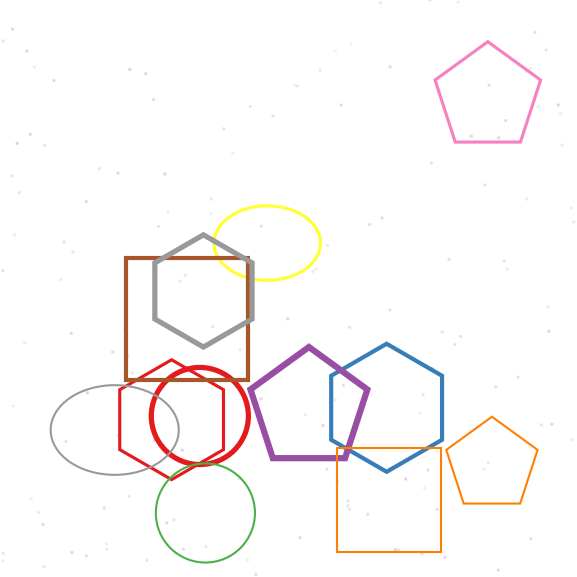[{"shape": "hexagon", "thickness": 1.5, "radius": 0.52, "center": [0.297, 0.272]}, {"shape": "circle", "thickness": 2.5, "radius": 0.42, "center": [0.346, 0.279]}, {"shape": "hexagon", "thickness": 2, "radius": 0.55, "center": [0.669, 0.293]}, {"shape": "circle", "thickness": 1, "radius": 0.43, "center": [0.356, 0.111]}, {"shape": "pentagon", "thickness": 3, "radius": 0.53, "center": [0.535, 0.292]}, {"shape": "square", "thickness": 1, "radius": 0.45, "center": [0.674, 0.133]}, {"shape": "pentagon", "thickness": 1, "radius": 0.42, "center": [0.852, 0.194]}, {"shape": "oval", "thickness": 1.5, "radius": 0.46, "center": [0.463, 0.578]}, {"shape": "square", "thickness": 2, "radius": 0.53, "center": [0.323, 0.446]}, {"shape": "pentagon", "thickness": 1.5, "radius": 0.48, "center": [0.845, 0.831]}, {"shape": "oval", "thickness": 1, "radius": 0.55, "center": [0.199, 0.255]}, {"shape": "hexagon", "thickness": 2.5, "radius": 0.49, "center": [0.352, 0.495]}]